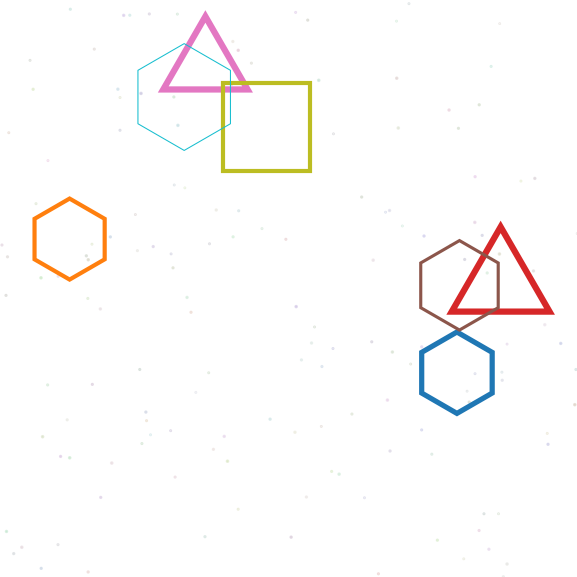[{"shape": "hexagon", "thickness": 2.5, "radius": 0.35, "center": [0.791, 0.354]}, {"shape": "hexagon", "thickness": 2, "radius": 0.35, "center": [0.121, 0.585]}, {"shape": "triangle", "thickness": 3, "radius": 0.49, "center": [0.867, 0.508]}, {"shape": "hexagon", "thickness": 1.5, "radius": 0.39, "center": [0.796, 0.505]}, {"shape": "triangle", "thickness": 3, "radius": 0.42, "center": [0.356, 0.886]}, {"shape": "square", "thickness": 2, "radius": 0.38, "center": [0.462, 0.779]}, {"shape": "hexagon", "thickness": 0.5, "radius": 0.46, "center": [0.319, 0.831]}]